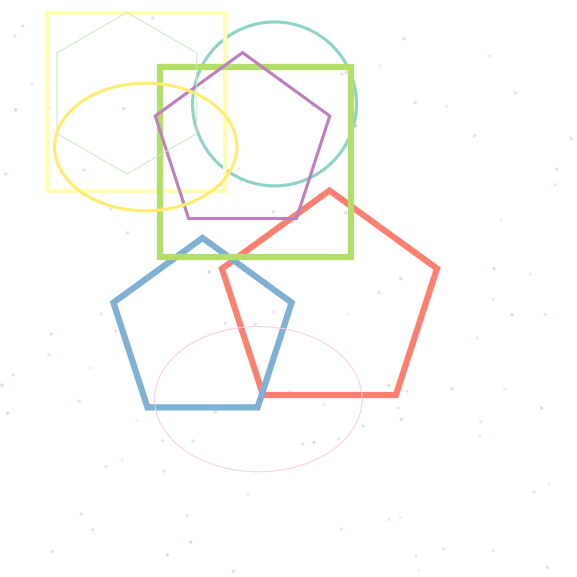[{"shape": "circle", "thickness": 1.5, "radius": 0.71, "center": [0.475, 0.819]}, {"shape": "square", "thickness": 2, "radius": 0.77, "center": [0.236, 0.822]}, {"shape": "pentagon", "thickness": 3, "radius": 0.98, "center": [0.571, 0.474]}, {"shape": "pentagon", "thickness": 3, "radius": 0.81, "center": [0.351, 0.425]}, {"shape": "square", "thickness": 3, "radius": 0.83, "center": [0.442, 0.718]}, {"shape": "oval", "thickness": 0.5, "radius": 0.9, "center": [0.447, 0.308]}, {"shape": "pentagon", "thickness": 1.5, "radius": 0.79, "center": [0.42, 0.749]}, {"shape": "hexagon", "thickness": 0.5, "radius": 0.7, "center": [0.22, 0.838]}, {"shape": "oval", "thickness": 1.5, "radius": 0.79, "center": [0.252, 0.745]}]